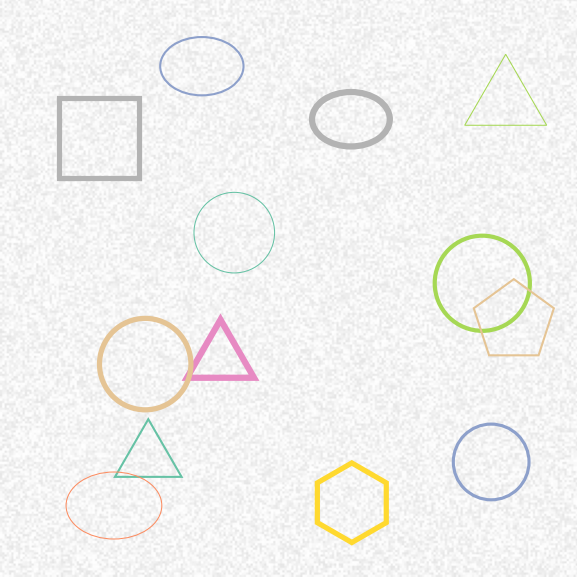[{"shape": "triangle", "thickness": 1, "radius": 0.33, "center": [0.257, 0.207]}, {"shape": "circle", "thickness": 0.5, "radius": 0.35, "center": [0.406, 0.596]}, {"shape": "oval", "thickness": 0.5, "radius": 0.41, "center": [0.197, 0.124]}, {"shape": "oval", "thickness": 1, "radius": 0.36, "center": [0.35, 0.885]}, {"shape": "circle", "thickness": 1.5, "radius": 0.33, "center": [0.85, 0.199]}, {"shape": "triangle", "thickness": 3, "radius": 0.34, "center": [0.382, 0.379]}, {"shape": "circle", "thickness": 2, "radius": 0.41, "center": [0.835, 0.509]}, {"shape": "triangle", "thickness": 0.5, "radius": 0.41, "center": [0.876, 0.823]}, {"shape": "hexagon", "thickness": 2.5, "radius": 0.34, "center": [0.609, 0.129]}, {"shape": "pentagon", "thickness": 1, "radius": 0.36, "center": [0.89, 0.443]}, {"shape": "circle", "thickness": 2.5, "radius": 0.4, "center": [0.251, 0.369]}, {"shape": "oval", "thickness": 3, "radius": 0.34, "center": [0.608, 0.793]}, {"shape": "square", "thickness": 2.5, "radius": 0.35, "center": [0.171, 0.76]}]